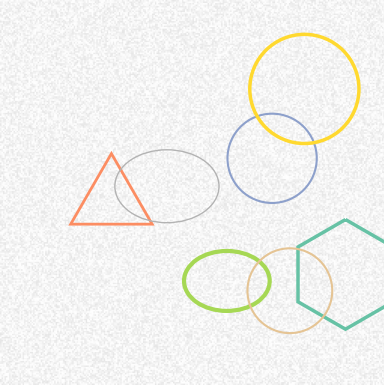[{"shape": "hexagon", "thickness": 2.5, "radius": 0.71, "center": [0.897, 0.287]}, {"shape": "triangle", "thickness": 2, "radius": 0.61, "center": [0.289, 0.479]}, {"shape": "circle", "thickness": 1.5, "radius": 0.58, "center": [0.707, 0.589]}, {"shape": "oval", "thickness": 3, "radius": 0.56, "center": [0.589, 0.27]}, {"shape": "circle", "thickness": 2.5, "radius": 0.71, "center": [0.791, 0.769]}, {"shape": "circle", "thickness": 1.5, "radius": 0.55, "center": [0.753, 0.245]}, {"shape": "oval", "thickness": 1, "radius": 0.68, "center": [0.434, 0.516]}]